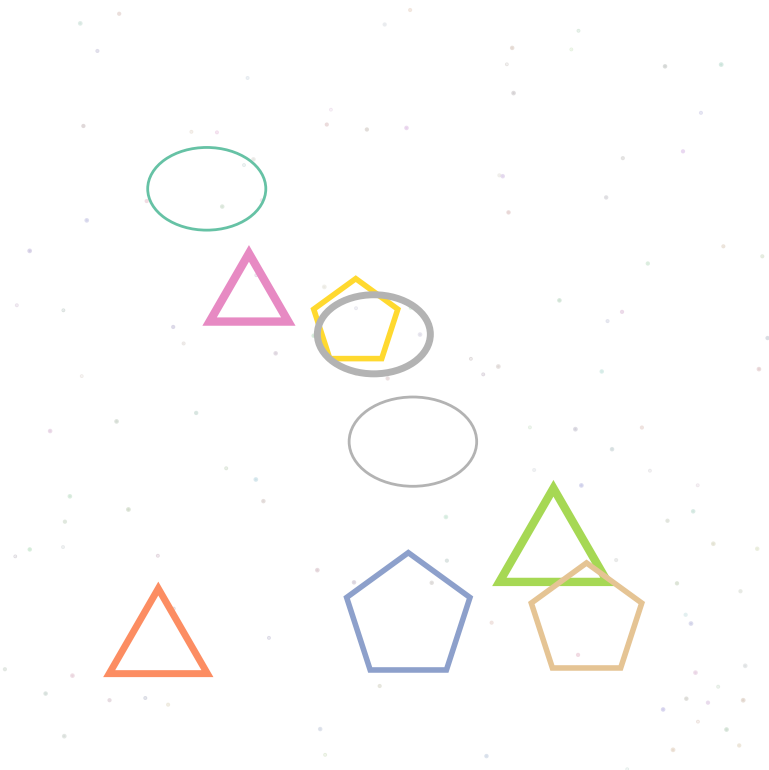[{"shape": "oval", "thickness": 1, "radius": 0.38, "center": [0.269, 0.755]}, {"shape": "triangle", "thickness": 2.5, "radius": 0.37, "center": [0.206, 0.162]}, {"shape": "pentagon", "thickness": 2, "radius": 0.42, "center": [0.53, 0.198]}, {"shape": "triangle", "thickness": 3, "radius": 0.3, "center": [0.323, 0.612]}, {"shape": "triangle", "thickness": 3, "radius": 0.41, "center": [0.719, 0.285]}, {"shape": "pentagon", "thickness": 2, "radius": 0.29, "center": [0.462, 0.581]}, {"shape": "pentagon", "thickness": 2, "radius": 0.38, "center": [0.762, 0.194]}, {"shape": "oval", "thickness": 2.5, "radius": 0.37, "center": [0.486, 0.566]}, {"shape": "oval", "thickness": 1, "radius": 0.41, "center": [0.536, 0.426]}]